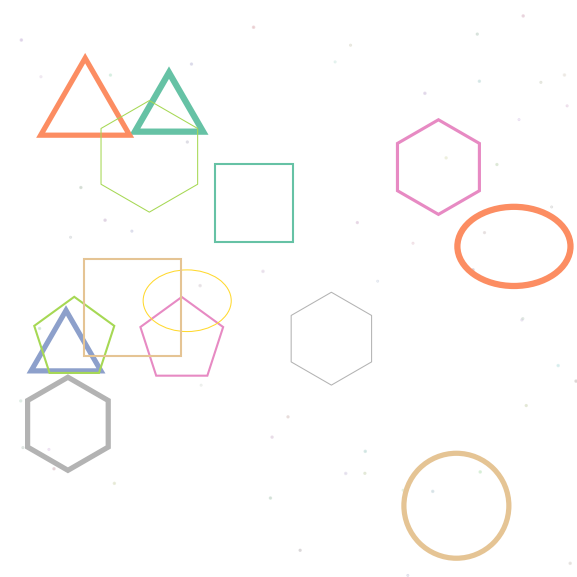[{"shape": "square", "thickness": 1, "radius": 0.34, "center": [0.439, 0.648]}, {"shape": "triangle", "thickness": 3, "radius": 0.34, "center": [0.293, 0.805]}, {"shape": "oval", "thickness": 3, "radius": 0.49, "center": [0.89, 0.572]}, {"shape": "triangle", "thickness": 2.5, "radius": 0.44, "center": [0.147, 0.81]}, {"shape": "triangle", "thickness": 2.5, "radius": 0.35, "center": [0.114, 0.392]}, {"shape": "pentagon", "thickness": 1, "radius": 0.38, "center": [0.315, 0.41]}, {"shape": "hexagon", "thickness": 1.5, "radius": 0.41, "center": [0.759, 0.71]}, {"shape": "hexagon", "thickness": 0.5, "radius": 0.48, "center": [0.259, 0.728]}, {"shape": "pentagon", "thickness": 1, "radius": 0.36, "center": [0.129, 0.412]}, {"shape": "oval", "thickness": 0.5, "radius": 0.38, "center": [0.324, 0.478]}, {"shape": "square", "thickness": 1, "radius": 0.42, "center": [0.23, 0.466]}, {"shape": "circle", "thickness": 2.5, "radius": 0.45, "center": [0.79, 0.123]}, {"shape": "hexagon", "thickness": 2.5, "radius": 0.4, "center": [0.118, 0.265]}, {"shape": "hexagon", "thickness": 0.5, "radius": 0.4, "center": [0.574, 0.413]}]